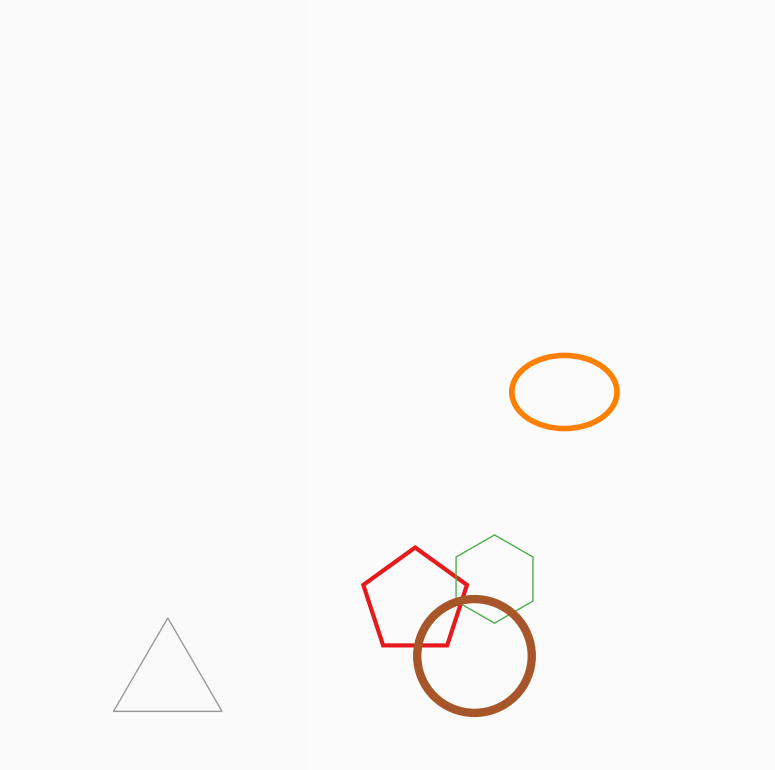[{"shape": "pentagon", "thickness": 1.5, "radius": 0.35, "center": [0.536, 0.219]}, {"shape": "hexagon", "thickness": 0.5, "radius": 0.29, "center": [0.638, 0.248]}, {"shape": "oval", "thickness": 2, "radius": 0.34, "center": [0.728, 0.491]}, {"shape": "circle", "thickness": 3, "radius": 0.37, "center": [0.612, 0.148]}, {"shape": "triangle", "thickness": 0.5, "radius": 0.4, "center": [0.217, 0.117]}]